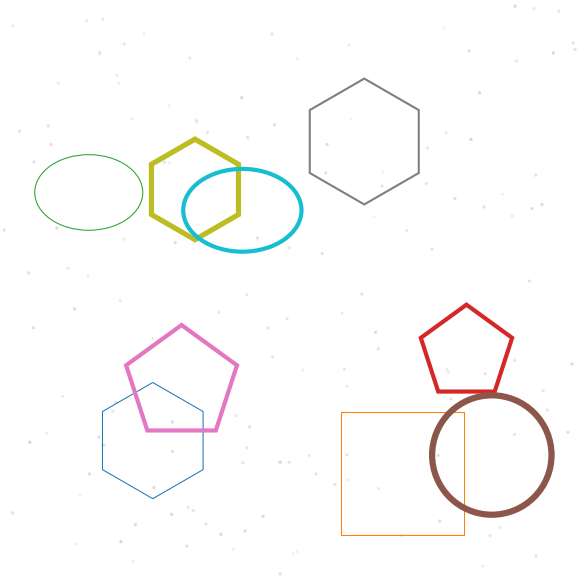[{"shape": "hexagon", "thickness": 0.5, "radius": 0.5, "center": [0.265, 0.236]}, {"shape": "square", "thickness": 0.5, "radius": 0.53, "center": [0.697, 0.179]}, {"shape": "oval", "thickness": 0.5, "radius": 0.47, "center": [0.154, 0.666]}, {"shape": "pentagon", "thickness": 2, "radius": 0.42, "center": [0.808, 0.388]}, {"shape": "circle", "thickness": 3, "radius": 0.52, "center": [0.852, 0.211]}, {"shape": "pentagon", "thickness": 2, "radius": 0.5, "center": [0.314, 0.335]}, {"shape": "hexagon", "thickness": 1, "radius": 0.54, "center": [0.631, 0.754]}, {"shape": "hexagon", "thickness": 2.5, "radius": 0.44, "center": [0.338, 0.671]}, {"shape": "oval", "thickness": 2, "radius": 0.51, "center": [0.42, 0.635]}]